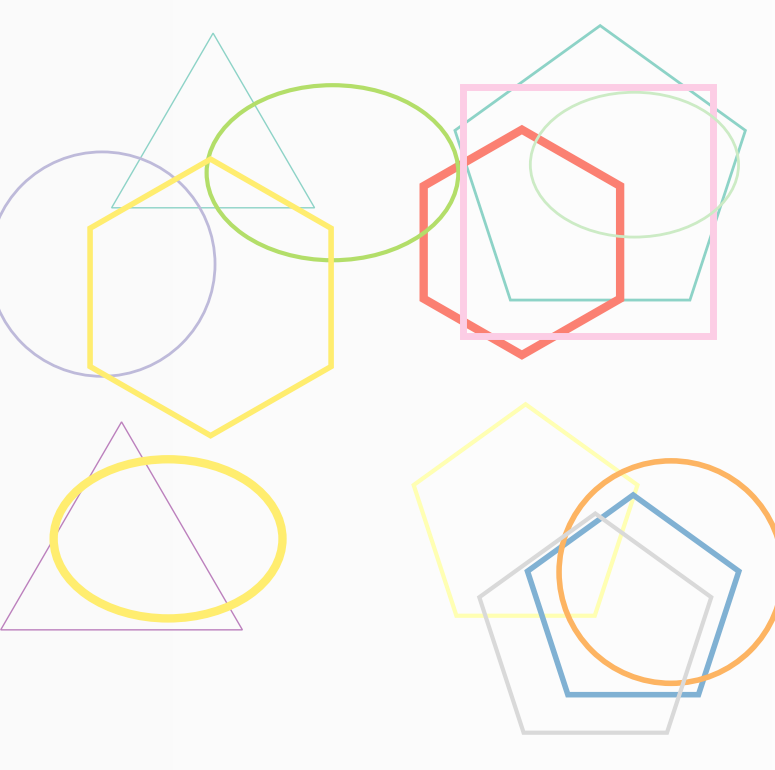[{"shape": "triangle", "thickness": 0.5, "radius": 0.76, "center": [0.275, 0.806]}, {"shape": "pentagon", "thickness": 1, "radius": 0.99, "center": [0.774, 0.77]}, {"shape": "pentagon", "thickness": 1.5, "radius": 0.76, "center": [0.678, 0.323]}, {"shape": "circle", "thickness": 1, "radius": 0.73, "center": [0.132, 0.657]}, {"shape": "hexagon", "thickness": 3, "radius": 0.73, "center": [0.673, 0.685]}, {"shape": "pentagon", "thickness": 2, "radius": 0.72, "center": [0.817, 0.214]}, {"shape": "circle", "thickness": 2, "radius": 0.72, "center": [0.866, 0.257]}, {"shape": "oval", "thickness": 1.5, "radius": 0.81, "center": [0.429, 0.776]}, {"shape": "square", "thickness": 2.5, "radius": 0.81, "center": [0.759, 0.726]}, {"shape": "pentagon", "thickness": 1.5, "radius": 0.79, "center": [0.768, 0.176]}, {"shape": "triangle", "thickness": 0.5, "radius": 0.9, "center": [0.157, 0.272]}, {"shape": "oval", "thickness": 1, "radius": 0.67, "center": [0.819, 0.786]}, {"shape": "oval", "thickness": 3, "radius": 0.74, "center": [0.217, 0.3]}, {"shape": "hexagon", "thickness": 2, "radius": 0.9, "center": [0.272, 0.614]}]